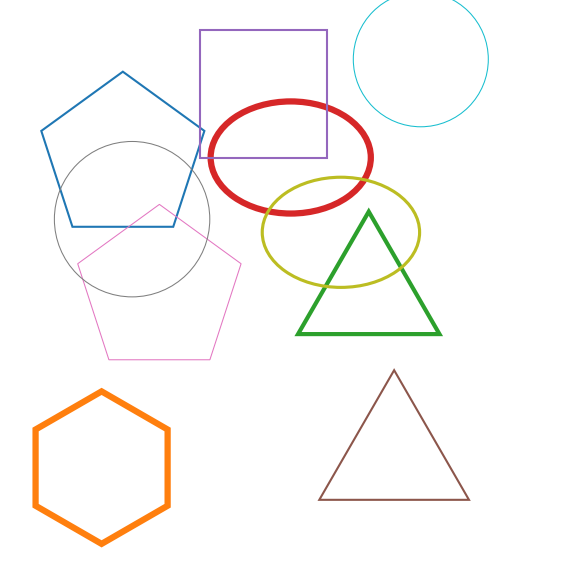[{"shape": "pentagon", "thickness": 1, "radius": 0.74, "center": [0.213, 0.727]}, {"shape": "hexagon", "thickness": 3, "radius": 0.66, "center": [0.176, 0.189]}, {"shape": "triangle", "thickness": 2, "radius": 0.71, "center": [0.639, 0.491]}, {"shape": "oval", "thickness": 3, "radius": 0.69, "center": [0.503, 0.726]}, {"shape": "square", "thickness": 1, "radius": 0.55, "center": [0.456, 0.837]}, {"shape": "triangle", "thickness": 1, "radius": 0.75, "center": [0.682, 0.208]}, {"shape": "pentagon", "thickness": 0.5, "radius": 0.74, "center": [0.276, 0.496]}, {"shape": "circle", "thickness": 0.5, "radius": 0.67, "center": [0.229, 0.62]}, {"shape": "oval", "thickness": 1.5, "radius": 0.68, "center": [0.59, 0.597]}, {"shape": "circle", "thickness": 0.5, "radius": 0.58, "center": [0.729, 0.896]}]